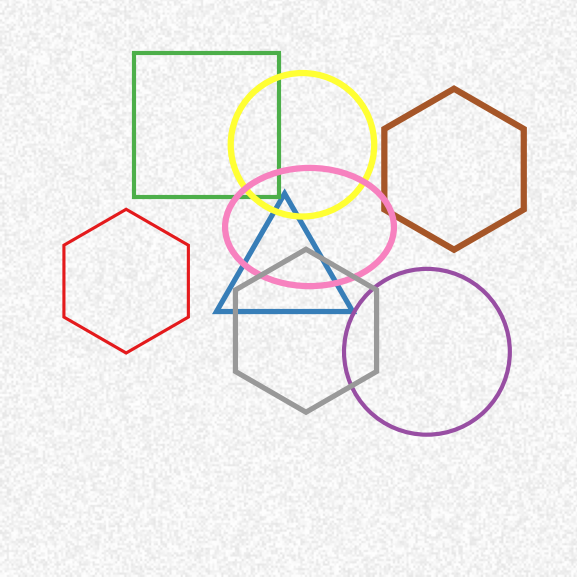[{"shape": "hexagon", "thickness": 1.5, "radius": 0.62, "center": [0.218, 0.512]}, {"shape": "triangle", "thickness": 2.5, "radius": 0.68, "center": [0.493, 0.528]}, {"shape": "square", "thickness": 2, "radius": 0.62, "center": [0.357, 0.783]}, {"shape": "circle", "thickness": 2, "radius": 0.72, "center": [0.739, 0.39]}, {"shape": "circle", "thickness": 3, "radius": 0.62, "center": [0.524, 0.748]}, {"shape": "hexagon", "thickness": 3, "radius": 0.7, "center": [0.786, 0.706]}, {"shape": "oval", "thickness": 3, "radius": 0.73, "center": [0.536, 0.606]}, {"shape": "hexagon", "thickness": 2.5, "radius": 0.71, "center": [0.53, 0.426]}]